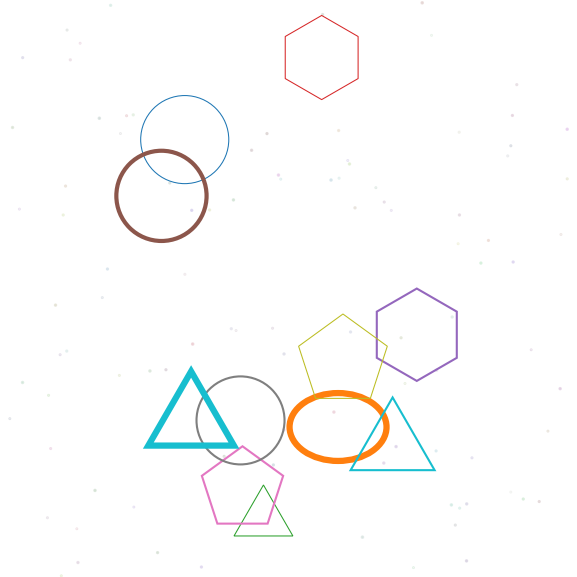[{"shape": "circle", "thickness": 0.5, "radius": 0.38, "center": [0.32, 0.757]}, {"shape": "oval", "thickness": 3, "radius": 0.42, "center": [0.585, 0.26]}, {"shape": "triangle", "thickness": 0.5, "radius": 0.29, "center": [0.456, 0.1]}, {"shape": "hexagon", "thickness": 0.5, "radius": 0.36, "center": [0.557, 0.9]}, {"shape": "hexagon", "thickness": 1, "radius": 0.4, "center": [0.722, 0.42]}, {"shape": "circle", "thickness": 2, "radius": 0.39, "center": [0.28, 0.66]}, {"shape": "pentagon", "thickness": 1, "radius": 0.37, "center": [0.42, 0.152]}, {"shape": "circle", "thickness": 1, "radius": 0.38, "center": [0.416, 0.271]}, {"shape": "pentagon", "thickness": 0.5, "radius": 0.4, "center": [0.594, 0.375]}, {"shape": "triangle", "thickness": 1, "radius": 0.42, "center": [0.68, 0.227]}, {"shape": "triangle", "thickness": 3, "radius": 0.43, "center": [0.331, 0.27]}]